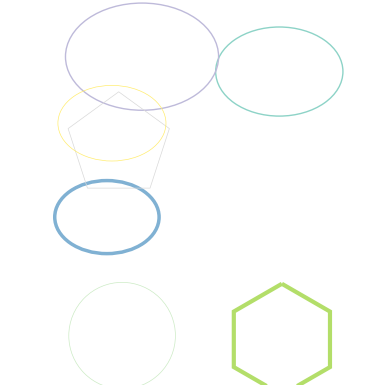[{"shape": "oval", "thickness": 1, "radius": 0.83, "center": [0.725, 0.814]}, {"shape": "oval", "thickness": 1, "radius": 0.99, "center": [0.369, 0.853]}, {"shape": "oval", "thickness": 2.5, "radius": 0.68, "center": [0.278, 0.436]}, {"shape": "hexagon", "thickness": 3, "radius": 0.72, "center": [0.732, 0.119]}, {"shape": "pentagon", "thickness": 0.5, "radius": 0.69, "center": [0.308, 0.623]}, {"shape": "circle", "thickness": 0.5, "radius": 0.69, "center": [0.317, 0.128]}, {"shape": "oval", "thickness": 0.5, "radius": 0.7, "center": [0.291, 0.68]}]